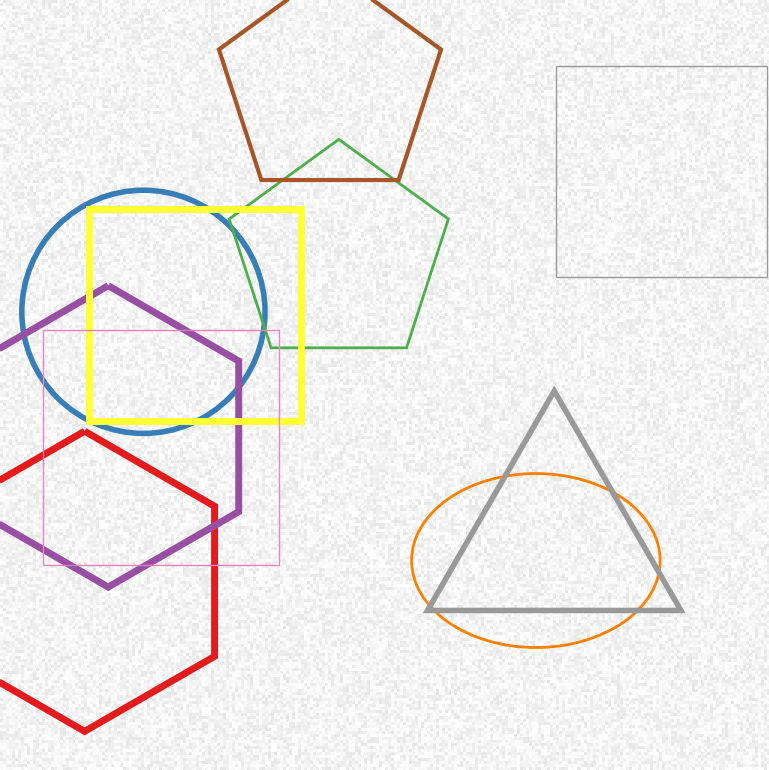[{"shape": "hexagon", "thickness": 2.5, "radius": 0.97, "center": [0.11, 0.245]}, {"shape": "circle", "thickness": 2, "radius": 0.79, "center": [0.186, 0.595]}, {"shape": "pentagon", "thickness": 1, "radius": 0.75, "center": [0.44, 0.669]}, {"shape": "hexagon", "thickness": 2.5, "radius": 0.98, "center": [0.141, 0.433]}, {"shape": "oval", "thickness": 1, "radius": 0.81, "center": [0.696, 0.272]}, {"shape": "square", "thickness": 2.5, "radius": 0.69, "center": [0.253, 0.591]}, {"shape": "pentagon", "thickness": 1.5, "radius": 0.76, "center": [0.429, 0.889]}, {"shape": "square", "thickness": 0.5, "radius": 0.76, "center": [0.209, 0.419]}, {"shape": "triangle", "thickness": 2, "radius": 0.95, "center": [0.72, 0.302]}, {"shape": "square", "thickness": 0.5, "radius": 0.68, "center": [0.859, 0.777]}]